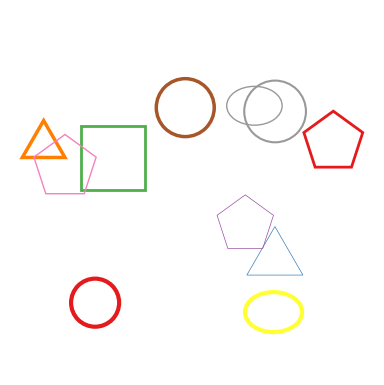[{"shape": "circle", "thickness": 3, "radius": 0.31, "center": [0.247, 0.214]}, {"shape": "pentagon", "thickness": 2, "radius": 0.4, "center": [0.866, 0.631]}, {"shape": "triangle", "thickness": 0.5, "radius": 0.42, "center": [0.714, 0.328]}, {"shape": "square", "thickness": 2, "radius": 0.41, "center": [0.293, 0.59]}, {"shape": "pentagon", "thickness": 0.5, "radius": 0.39, "center": [0.637, 0.417]}, {"shape": "triangle", "thickness": 2.5, "radius": 0.32, "center": [0.113, 0.623]}, {"shape": "oval", "thickness": 3, "radius": 0.37, "center": [0.71, 0.189]}, {"shape": "circle", "thickness": 2.5, "radius": 0.38, "center": [0.481, 0.72]}, {"shape": "pentagon", "thickness": 1, "radius": 0.43, "center": [0.169, 0.566]}, {"shape": "circle", "thickness": 1.5, "radius": 0.4, "center": [0.715, 0.711]}, {"shape": "oval", "thickness": 1, "radius": 0.36, "center": [0.661, 0.725]}]